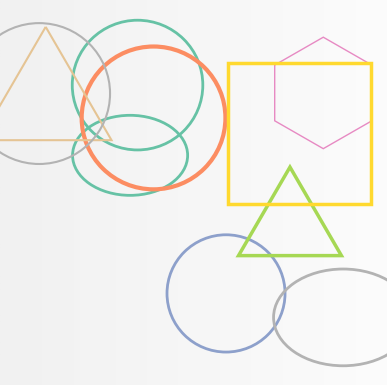[{"shape": "circle", "thickness": 2, "radius": 0.84, "center": [0.355, 0.779]}, {"shape": "oval", "thickness": 2, "radius": 0.74, "center": [0.336, 0.597]}, {"shape": "circle", "thickness": 3, "radius": 0.93, "center": [0.396, 0.694]}, {"shape": "circle", "thickness": 2, "radius": 0.76, "center": [0.583, 0.238]}, {"shape": "hexagon", "thickness": 1, "radius": 0.72, "center": [0.834, 0.759]}, {"shape": "triangle", "thickness": 2.5, "radius": 0.77, "center": [0.748, 0.413]}, {"shape": "square", "thickness": 2.5, "radius": 0.92, "center": [0.774, 0.653]}, {"shape": "triangle", "thickness": 1.5, "radius": 0.98, "center": [0.118, 0.734]}, {"shape": "circle", "thickness": 1.5, "radius": 0.91, "center": [0.101, 0.757]}, {"shape": "oval", "thickness": 2, "radius": 0.9, "center": [0.886, 0.176]}]